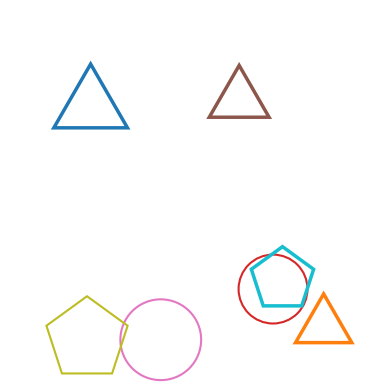[{"shape": "triangle", "thickness": 2.5, "radius": 0.55, "center": [0.235, 0.723]}, {"shape": "triangle", "thickness": 2.5, "radius": 0.42, "center": [0.841, 0.152]}, {"shape": "circle", "thickness": 1.5, "radius": 0.45, "center": [0.709, 0.249]}, {"shape": "triangle", "thickness": 2.5, "radius": 0.45, "center": [0.621, 0.74]}, {"shape": "circle", "thickness": 1.5, "radius": 0.52, "center": [0.418, 0.118]}, {"shape": "pentagon", "thickness": 1.5, "radius": 0.55, "center": [0.226, 0.12]}, {"shape": "pentagon", "thickness": 2.5, "radius": 0.43, "center": [0.734, 0.274]}]